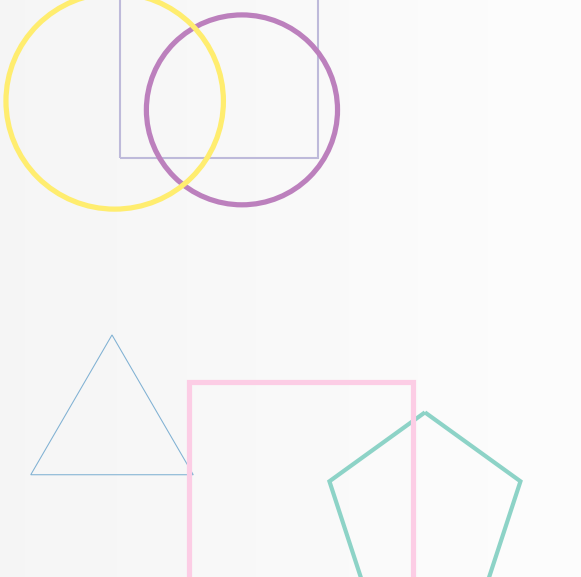[{"shape": "pentagon", "thickness": 2, "radius": 0.86, "center": [0.731, 0.112]}, {"shape": "square", "thickness": 1, "radius": 0.85, "center": [0.377, 0.896]}, {"shape": "triangle", "thickness": 0.5, "radius": 0.81, "center": [0.193, 0.258]}, {"shape": "square", "thickness": 2.5, "radius": 0.97, "center": [0.518, 0.145]}, {"shape": "circle", "thickness": 2.5, "radius": 0.82, "center": [0.416, 0.809]}, {"shape": "circle", "thickness": 2.5, "radius": 0.94, "center": [0.197, 0.824]}]